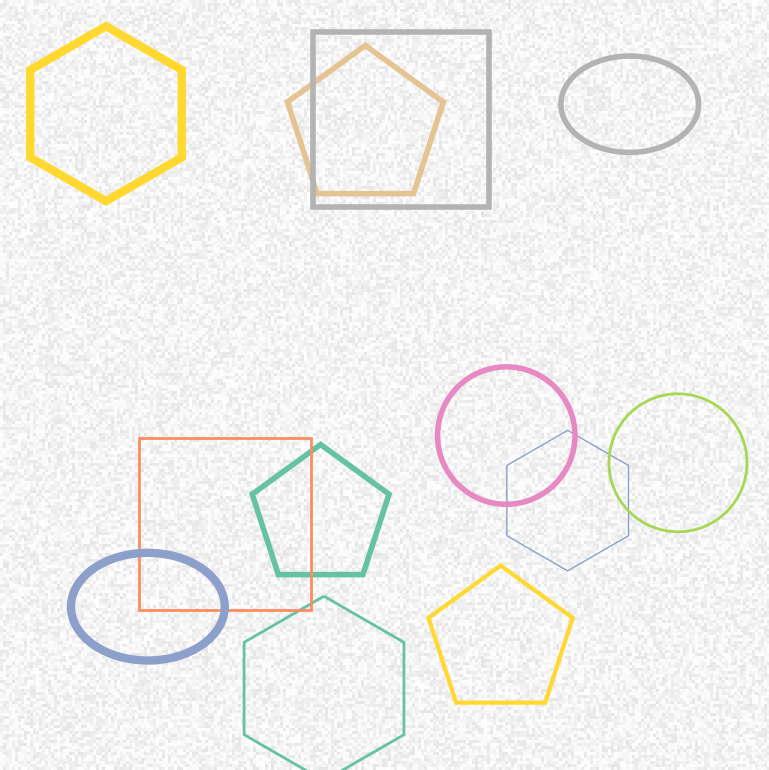[{"shape": "pentagon", "thickness": 2, "radius": 0.47, "center": [0.416, 0.329]}, {"shape": "hexagon", "thickness": 1, "radius": 0.6, "center": [0.421, 0.106]}, {"shape": "square", "thickness": 1, "radius": 0.56, "center": [0.292, 0.319]}, {"shape": "hexagon", "thickness": 0.5, "radius": 0.46, "center": [0.737, 0.35]}, {"shape": "oval", "thickness": 3, "radius": 0.5, "center": [0.192, 0.212]}, {"shape": "circle", "thickness": 2, "radius": 0.45, "center": [0.657, 0.434]}, {"shape": "circle", "thickness": 1, "radius": 0.45, "center": [0.88, 0.399]}, {"shape": "pentagon", "thickness": 1.5, "radius": 0.49, "center": [0.65, 0.167]}, {"shape": "hexagon", "thickness": 3, "radius": 0.57, "center": [0.138, 0.852]}, {"shape": "pentagon", "thickness": 2, "radius": 0.53, "center": [0.474, 0.835]}, {"shape": "square", "thickness": 2, "radius": 0.57, "center": [0.521, 0.845]}, {"shape": "oval", "thickness": 2, "radius": 0.45, "center": [0.818, 0.865]}]